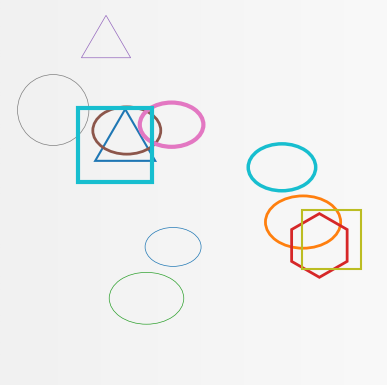[{"shape": "triangle", "thickness": 1.5, "radius": 0.45, "center": [0.323, 0.627]}, {"shape": "oval", "thickness": 0.5, "radius": 0.36, "center": [0.447, 0.359]}, {"shape": "oval", "thickness": 2, "radius": 0.49, "center": [0.782, 0.423]}, {"shape": "oval", "thickness": 0.5, "radius": 0.48, "center": [0.378, 0.225]}, {"shape": "hexagon", "thickness": 2, "radius": 0.41, "center": [0.824, 0.362]}, {"shape": "triangle", "thickness": 0.5, "radius": 0.37, "center": [0.274, 0.887]}, {"shape": "oval", "thickness": 2, "radius": 0.44, "center": [0.327, 0.661]}, {"shape": "oval", "thickness": 3, "radius": 0.41, "center": [0.443, 0.676]}, {"shape": "circle", "thickness": 0.5, "radius": 0.46, "center": [0.137, 0.714]}, {"shape": "square", "thickness": 1.5, "radius": 0.38, "center": [0.855, 0.378]}, {"shape": "oval", "thickness": 2.5, "radius": 0.44, "center": [0.728, 0.565]}, {"shape": "square", "thickness": 3, "radius": 0.48, "center": [0.296, 0.623]}]